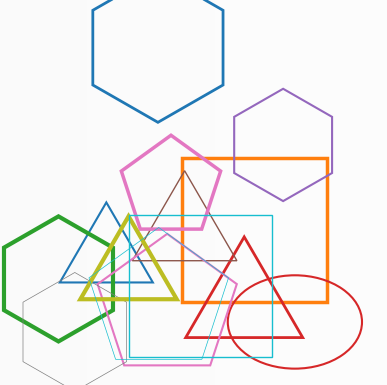[{"shape": "hexagon", "thickness": 2, "radius": 0.97, "center": [0.408, 0.876]}, {"shape": "triangle", "thickness": 1.5, "radius": 0.69, "center": [0.274, 0.336]}, {"shape": "square", "thickness": 2.5, "radius": 0.94, "center": [0.657, 0.403]}, {"shape": "hexagon", "thickness": 3, "radius": 0.81, "center": [0.151, 0.276]}, {"shape": "triangle", "thickness": 2, "radius": 0.87, "center": [0.63, 0.21]}, {"shape": "oval", "thickness": 1.5, "radius": 0.87, "center": [0.761, 0.164]}, {"shape": "hexagon", "thickness": 1.5, "radius": 0.73, "center": [0.731, 0.624]}, {"shape": "triangle", "thickness": 1, "radius": 0.78, "center": [0.476, 0.401]}, {"shape": "pentagon", "thickness": 2.5, "radius": 0.67, "center": [0.441, 0.514]}, {"shape": "pentagon", "thickness": 1.5, "radius": 0.94, "center": [0.431, 0.204]}, {"shape": "hexagon", "thickness": 0.5, "radius": 0.77, "center": [0.193, 0.138]}, {"shape": "triangle", "thickness": 3, "radius": 0.72, "center": [0.332, 0.295]}, {"shape": "pentagon", "thickness": 0.5, "radius": 0.95, "center": [0.41, 0.22]}, {"shape": "square", "thickness": 1, "radius": 0.92, "center": [0.518, 0.257]}]